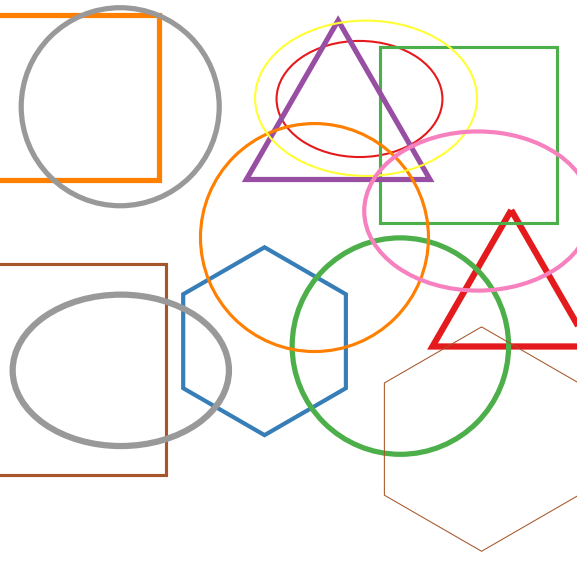[{"shape": "oval", "thickness": 1, "radius": 0.72, "center": [0.623, 0.828]}, {"shape": "triangle", "thickness": 3, "radius": 0.79, "center": [0.885, 0.478]}, {"shape": "hexagon", "thickness": 2, "radius": 0.81, "center": [0.458, 0.408]}, {"shape": "circle", "thickness": 2.5, "radius": 0.94, "center": [0.693, 0.4]}, {"shape": "square", "thickness": 1.5, "radius": 0.76, "center": [0.811, 0.765]}, {"shape": "triangle", "thickness": 2.5, "radius": 0.92, "center": [0.586, 0.78]}, {"shape": "circle", "thickness": 1.5, "radius": 0.99, "center": [0.545, 0.588]}, {"shape": "square", "thickness": 2.5, "radius": 0.71, "center": [0.133, 0.83]}, {"shape": "oval", "thickness": 1, "radius": 0.96, "center": [0.634, 0.829]}, {"shape": "hexagon", "thickness": 0.5, "radius": 0.97, "center": [0.834, 0.239]}, {"shape": "square", "thickness": 1.5, "radius": 0.91, "center": [0.105, 0.359]}, {"shape": "oval", "thickness": 2, "radius": 0.98, "center": [0.828, 0.634]}, {"shape": "oval", "thickness": 3, "radius": 0.94, "center": [0.209, 0.358]}, {"shape": "circle", "thickness": 2.5, "radius": 0.86, "center": [0.208, 0.814]}]